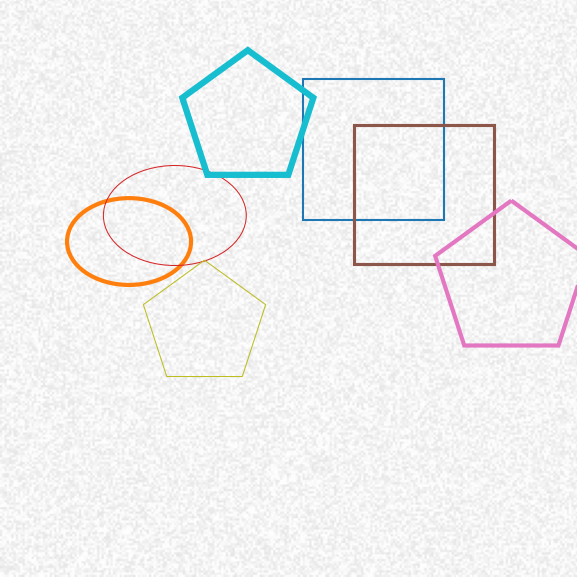[{"shape": "square", "thickness": 1, "radius": 0.61, "center": [0.646, 0.74]}, {"shape": "oval", "thickness": 2, "radius": 0.54, "center": [0.223, 0.581]}, {"shape": "oval", "thickness": 0.5, "radius": 0.62, "center": [0.303, 0.626]}, {"shape": "square", "thickness": 1.5, "radius": 0.6, "center": [0.734, 0.662]}, {"shape": "pentagon", "thickness": 2, "radius": 0.69, "center": [0.885, 0.513]}, {"shape": "pentagon", "thickness": 0.5, "radius": 0.56, "center": [0.354, 0.437]}, {"shape": "pentagon", "thickness": 3, "radius": 0.6, "center": [0.429, 0.793]}]